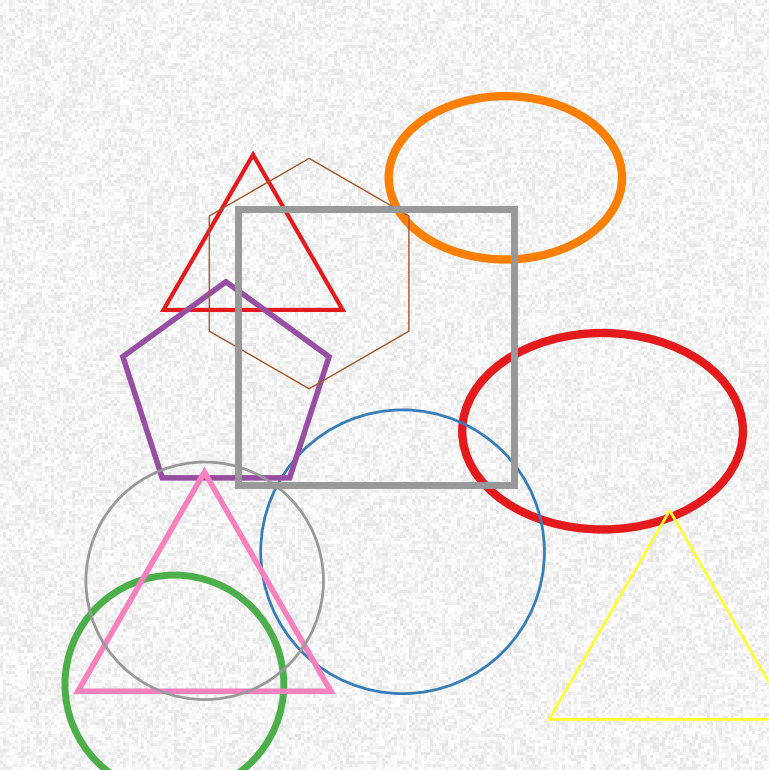[{"shape": "triangle", "thickness": 1.5, "radius": 0.67, "center": [0.329, 0.665]}, {"shape": "oval", "thickness": 3, "radius": 0.91, "center": [0.783, 0.44]}, {"shape": "circle", "thickness": 1, "radius": 0.92, "center": [0.523, 0.283]}, {"shape": "circle", "thickness": 2.5, "radius": 0.71, "center": [0.226, 0.111]}, {"shape": "pentagon", "thickness": 2, "radius": 0.7, "center": [0.293, 0.493]}, {"shape": "oval", "thickness": 3, "radius": 0.76, "center": [0.656, 0.769]}, {"shape": "triangle", "thickness": 1, "radius": 0.9, "center": [0.87, 0.156]}, {"shape": "hexagon", "thickness": 0.5, "radius": 0.75, "center": [0.401, 0.645]}, {"shape": "triangle", "thickness": 2, "radius": 0.95, "center": [0.265, 0.197]}, {"shape": "square", "thickness": 2.5, "radius": 0.9, "center": [0.488, 0.549]}, {"shape": "circle", "thickness": 1, "radius": 0.77, "center": [0.266, 0.246]}]